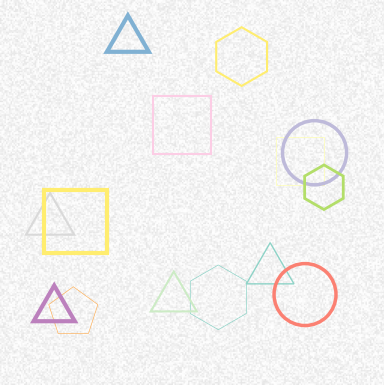[{"shape": "triangle", "thickness": 1, "radius": 0.36, "center": [0.702, 0.298]}, {"shape": "hexagon", "thickness": 0.5, "radius": 0.42, "center": [0.567, 0.228]}, {"shape": "square", "thickness": 0.5, "radius": 0.31, "center": [0.78, 0.582]}, {"shape": "circle", "thickness": 2.5, "radius": 0.42, "center": [0.817, 0.603]}, {"shape": "circle", "thickness": 2.5, "radius": 0.4, "center": [0.792, 0.235]}, {"shape": "triangle", "thickness": 3, "radius": 0.31, "center": [0.332, 0.897]}, {"shape": "pentagon", "thickness": 0.5, "radius": 0.34, "center": [0.19, 0.188]}, {"shape": "hexagon", "thickness": 2, "radius": 0.29, "center": [0.841, 0.514]}, {"shape": "square", "thickness": 1.5, "radius": 0.37, "center": [0.473, 0.675]}, {"shape": "triangle", "thickness": 1.5, "radius": 0.36, "center": [0.13, 0.427]}, {"shape": "triangle", "thickness": 3, "radius": 0.31, "center": [0.141, 0.197]}, {"shape": "triangle", "thickness": 1.5, "radius": 0.35, "center": [0.451, 0.226]}, {"shape": "square", "thickness": 3, "radius": 0.41, "center": [0.196, 0.424]}, {"shape": "hexagon", "thickness": 1.5, "radius": 0.38, "center": [0.628, 0.853]}]